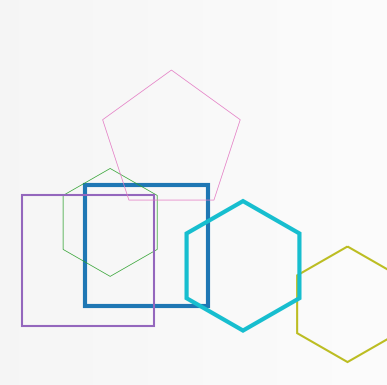[{"shape": "square", "thickness": 3, "radius": 0.79, "center": [0.378, 0.363]}, {"shape": "hexagon", "thickness": 0.5, "radius": 0.7, "center": [0.284, 0.422]}, {"shape": "square", "thickness": 1.5, "radius": 0.85, "center": [0.227, 0.324]}, {"shape": "pentagon", "thickness": 0.5, "radius": 0.93, "center": [0.442, 0.631]}, {"shape": "hexagon", "thickness": 1.5, "radius": 0.75, "center": [0.897, 0.21]}, {"shape": "hexagon", "thickness": 3, "radius": 0.84, "center": [0.627, 0.31]}]